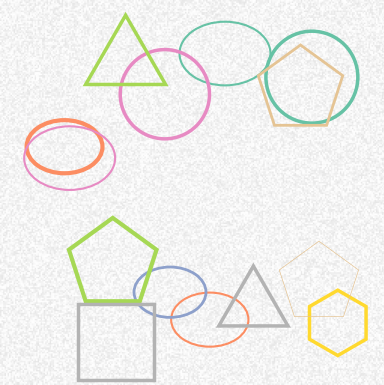[{"shape": "circle", "thickness": 2.5, "radius": 0.6, "center": [0.81, 0.8]}, {"shape": "oval", "thickness": 1.5, "radius": 0.59, "center": [0.584, 0.861]}, {"shape": "oval", "thickness": 3, "radius": 0.49, "center": [0.168, 0.619]}, {"shape": "oval", "thickness": 1.5, "radius": 0.5, "center": [0.545, 0.17]}, {"shape": "oval", "thickness": 2, "radius": 0.47, "center": [0.442, 0.241]}, {"shape": "oval", "thickness": 1.5, "radius": 0.59, "center": [0.181, 0.589]}, {"shape": "circle", "thickness": 2.5, "radius": 0.58, "center": [0.428, 0.755]}, {"shape": "pentagon", "thickness": 3, "radius": 0.6, "center": [0.293, 0.314]}, {"shape": "triangle", "thickness": 2.5, "radius": 0.6, "center": [0.326, 0.841]}, {"shape": "hexagon", "thickness": 2.5, "radius": 0.42, "center": [0.877, 0.161]}, {"shape": "pentagon", "thickness": 0.5, "radius": 0.54, "center": [0.828, 0.265]}, {"shape": "pentagon", "thickness": 2, "radius": 0.58, "center": [0.781, 0.768]}, {"shape": "square", "thickness": 2.5, "radius": 0.5, "center": [0.301, 0.112]}, {"shape": "triangle", "thickness": 2.5, "radius": 0.52, "center": [0.658, 0.205]}]